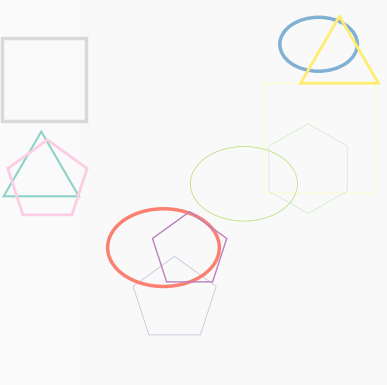[{"shape": "triangle", "thickness": 1.5, "radius": 0.56, "center": [0.107, 0.546]}, {"shape": "square", "thickness": 0.5, "radius": 0.71, "center": [0.821, 0.641]}, {"shape": "pentagon", "thickness": 0.5, "radius": 0.56, "center": [0.451, 0.221]}, {"shape": "oval", "thickness": 2.5, "radius": 0.72, "center": [0.422, 0.357]}, {"shape": "oval", "thickness": 2.5, "radius": 0.5, "center": [0.822, 0.885]}, {"shape": "oval", "thickness": 0.5, "radius": 0.69, "center": [0.63, 0.523]}, {"shape": "pentagon", "thickness": 2, "radius": 0.54, "center": [0.122, 0.529]}, {"shape": "square", "thickness": 2.5, "radius": 0.54, "center": [0.113, 0.794]}, {"shape": "pentagon", "thickness": 1, "radius": 0.5, "center": [0.489, 0.349]}, {"shape": "hexagon", "thickness": 0.5, "radius": 0.58, "center": [0.795, 0.562]}, {"shape": "triangle", "thickness": 2, "radius": 0.58, "center": [0.876, 0.842]}]